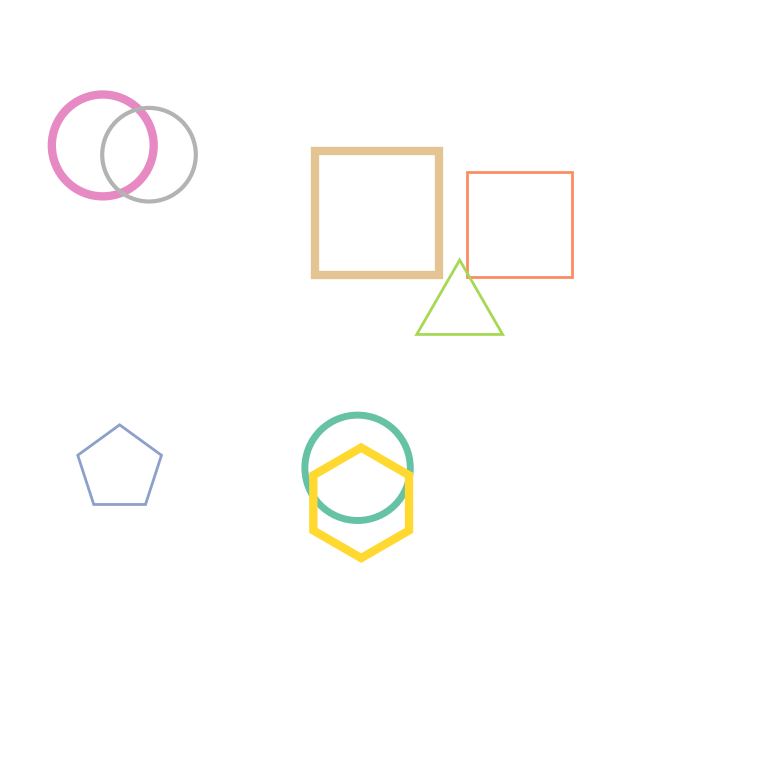[{"shape": "circle", "thickness": 2.5, "radius": 0.34, "center": [0.464, 0.392]}, {"shape": "square", "thickness": 1, "radius": 0.34, "center": [0.674, 0.708]}, {"shape": "pentagon", "thickness": 1, "radius": 0.29, "center": [0.155, 0.391]}, {"shape": "circle", "thickness": 3, "radius": 0.33, "center": [0.133, 0.811]}, {"shape": "triangle", "thickness": 1, "radius": 0.32, "center": [0.597, 0.598]}, {"shape": "hexagon", "thickness": 3, "radius": 0.36, "center": [0.469, 0.347]}, {"shape": "square", "thickness": 3, "radius": 0.4, "center": [0.489, 0.723]}, {"shape": "circle", "thickness": 1.5, "radius": 0.3, "center": [0.194, 0.799]}]